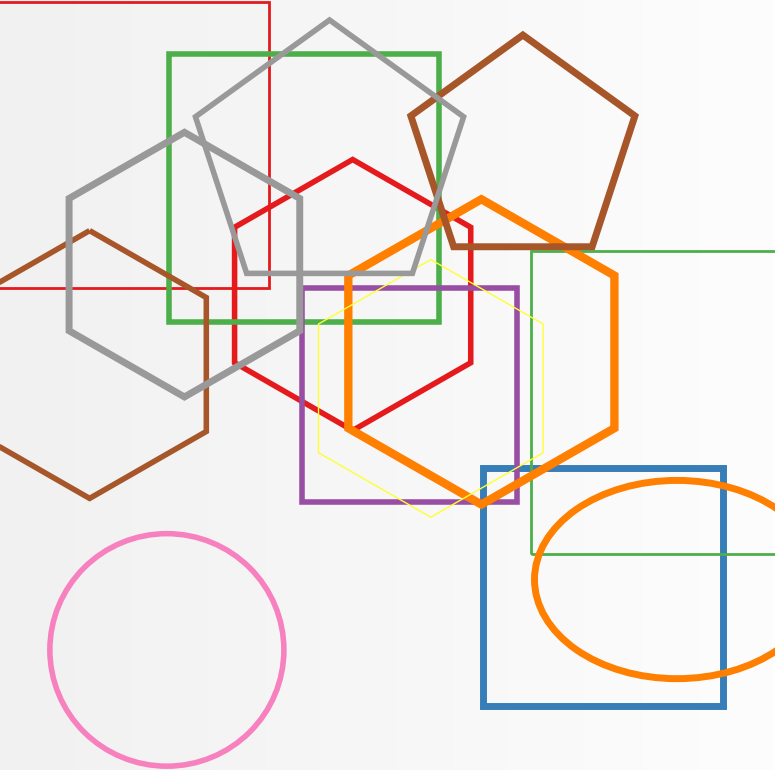[{"shape": "hexagon", "thickness": 2, "radius": 0.88, "center": [0.455, 0.617]}, {"shape": "square", "thickness": 1, "radius": 0.93, "center": [0.161, 0.812]}, {"shape": "square", "thickness": 2.5, "radius": 0.77, "center": [0.778, 0.237]}, {"shape": "square", "thickness": 2, "radius": 0.87, "center": [0.393, 0.756]}, {"shape": "square", "thickness": 1, "radius": 0.98, "center": [0.881, 0.477]}, {"shape": "square", "thickness": 2, "radius": 0.69, "center": [0.528, 0.487]}, {"shape": "oval", "thickness": 2.5, "radius": 0.92, "center": [0.874, 0.247]}, {"shape": "hexagon", "thickness": 3, "radius": 0.99, "center": [0.621, 0.543]}, {"shape": "hexagon", "thickness": 0.5, "radius": 0.84, "center": [0.556, 0.496]}, {"shape": "hexagon", "thickness": 2, "radius": 0.87, "center": [0.116, 0.527]}, {"shape": "pentagon", "thickness": 2.5, "radius": 0.76, "center": [0.675, 0.802]}, {"shape": "circle", "thickness": 2, "radius": 0.75, "center": [0.215, 0.156]}, {"shape": "pentagon", "thickness": 2, "radius": 0.91, "center": [0.425, 0.792]}, {"shape": "hexagon", "thickness": 2.5, "radius": 0.86, "center": [0.238, 0.656]}]